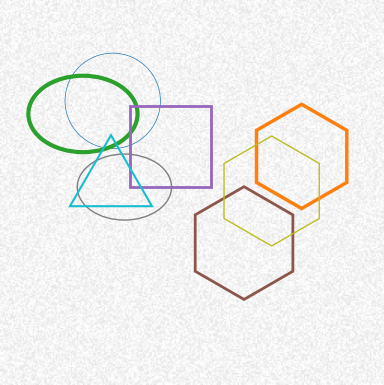[{"shape": "circle", "thickness": 0.5, "radius": 0.62, "center": [0.293, 0.738]}, {"shape": "hexagon", "thickness": 2.5, "radius": 0.68, "center": [0.784, 0.594]}, {"shape": "oval", "thickness": 3, "radius": 0.71, "center": [0.215, 0.704]}, {"shape": "square", "thickness": 2, "radius": 0.53, "center": [0.443, 0.619]}, {"shape": "hexagon", "thickness": 2, "radius": 0.73, "center": [0.634, 0.369]}, {"shape": "oval", "thickness": 1, "radius": 0.61, "center": [0.323, 0.514]}, {"shape": "hexagon", "thickness": 1, "radius": 0.71, "center": [0.706, 0.504]}, {"shape": "triangle", "thickness": 1.5, "radius": 0.61, "center": [0.288, 0.526]}]